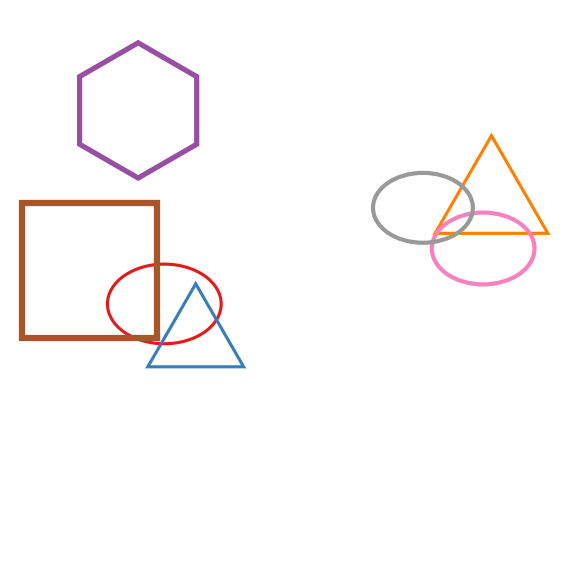[{"shape": "oval", "thickness": 1.5, "radius": 0.49, "center": [0.285, 0.473]}, {"shape": "triangle", "thickness": 1.5, "radius": 0.48, "center": [0.339, 0.412]}, {"shape": "hexagon", "thickness": 2.5, "radius": 0.59, "center": [0.239, 0.808]}, {"shape": "triangle", "thickness": 1.5, "radius": 0.56, "center": [0.851, 0.651]}, {"shape": "square", "thickness": 3, "radius": 0.58, "center": [0.155, 0.531]}, {"shape": "oval", "thickness": 2, "radius": 0.44, "center": [0.837, 0.569]}, {"shape": "oval", "thickness": 2, "radius": 0.43, "center": [0.732, 0.639]}]